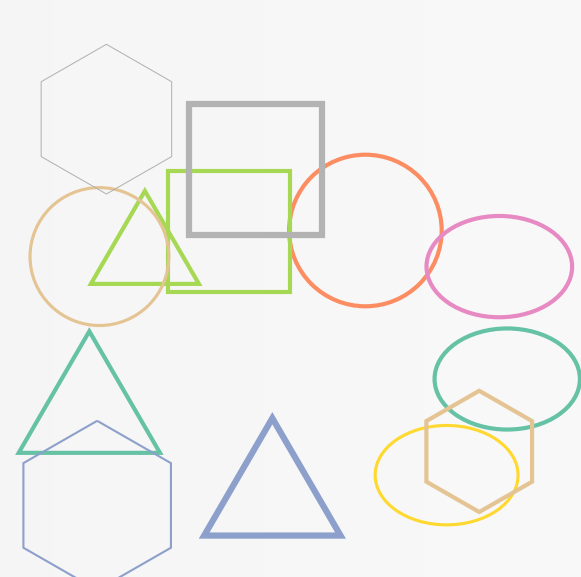[{"shape": "oval", "thickness": 2, "radius": 0.63, "center": [0.873, 0.343]}, {"shape": "triangle", "thickness": 2, "radius": 0.7, "center": [0.154, 0.285]}, {"shape": "circle", "thickness": 2, "radius": 0.66, "center": [0.629, 0.6]}, {"shape": "triangle", "thickness": 3, "radius": 0.68, "center": [0.469, 0.139]}, {"shape": "hexagon", "thickness": 1, "radius": 0.73, "center": [0.167, 0.124]}, {"shape": "oval", "thickness": 2, "radius": 0.63, "center": [0.859, 0.537]}, {"shape": "triangle", "thickness": 2, "radius": 0.54, "center": [0.249, 0.561]}, {"shape": "square", "thickness": 2, "radius": 0.53, "center": [0.393, 0.598]}, {"shape": "oval", "thickness": 1.5, "radius": 0.61, "center": [0.768, 0.176]}, {"shape": "circle", "thickness": 1.5, "radius": 0.6, "center": [0.171, 0.555]}, {"shape": "hexagon", "thickness": 2, "radius": 0.52, "center": [0.824, 0.218]}, {"shape": "hexagon", "thickness": 0.5, "radius": 0.65, "center": [0.183, 0.793]}, {"shape": "square", "thickness": 3, "radius": 0.57, "center": [0.44, 0.706]}]